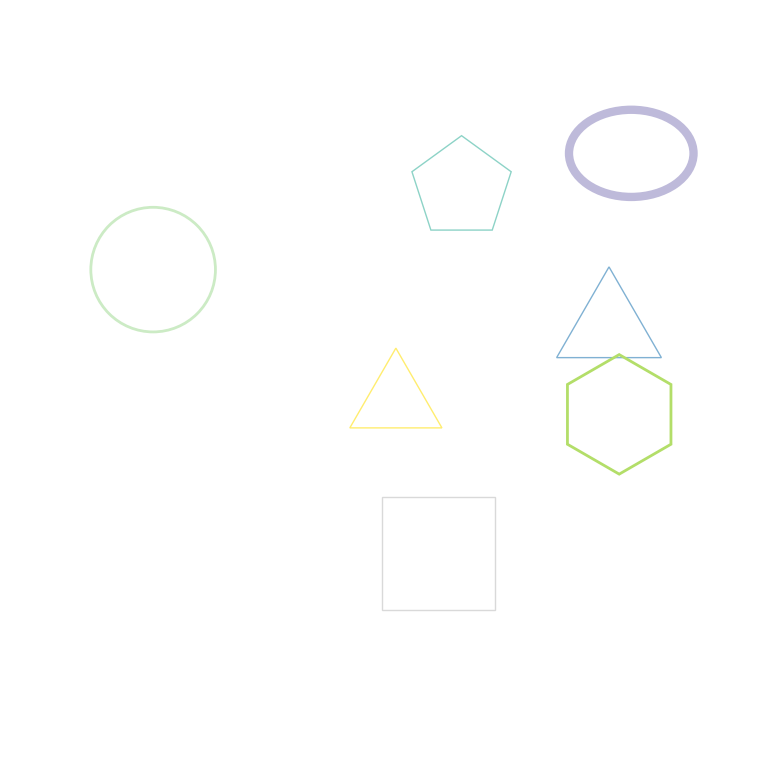[{"shape": "pentagon", "thickness": 0.5, "radius": 0.34, "center": [0.599, 0.756]}, {"shape": "oval", "thickness": 3, "radius": 0.4, "center": [0.82, 0.801]}, {"shape": "triangle", "thickness": 0.5, "radius": 0.39, "center": [0.791, 0.575]}, {"shape": "hexagon", "thickness": 1, "radius": 0.39, "center": [0.804, 0.462]}, {"shape": "square", "thickness": 0.5, "radius": 0.36, "center": [0.569, 0.281]}, {"shape": "circle", "thickness": 1, "radius": 0.4, "center": [0.199, 0.65]}, {"shape": "triangle", "thickness": 0.5, "radius": 0.35, "center": [0.514, 0.479]}]